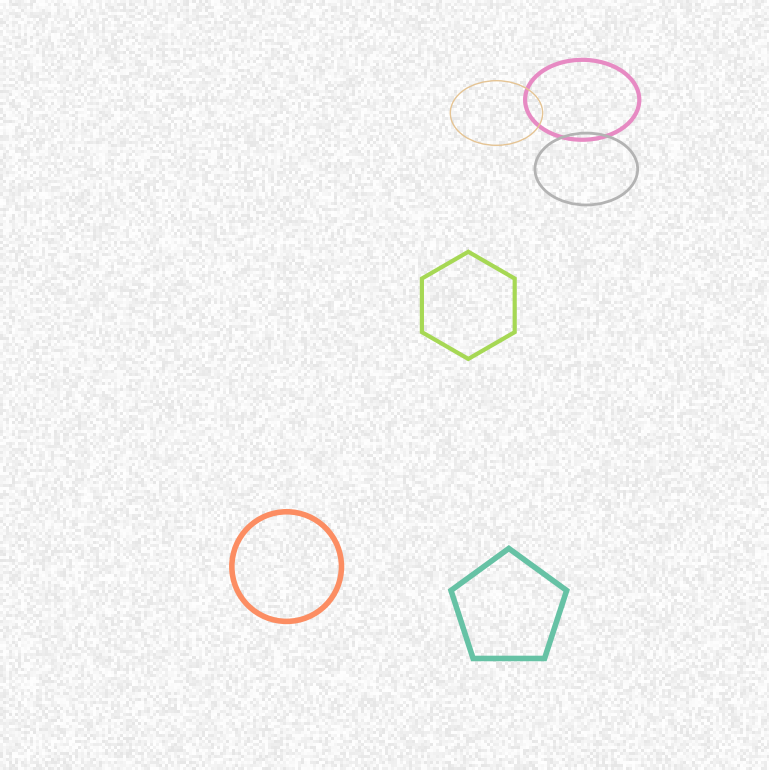[{"shape": "pentagon", "thickness": 2, "radius": 0.39, "center": [0.661, 0.209]}, {"shape": "circle", "thickness": 2, "radius": 0.36, "center": [0.372, 0.264]}, {"shape": "oval", "thickness": 1.5, "radius": 0.37, "center": [0.756, 0.87]}, {"shape": "hexagon", "thickness": 1.5, "radius": 0.35, "center": [0.608, 0.603]}, {"shape": "oval", "thickness": 0.5, "radius": 0.3, "center": [0.645, 0.853]}, {"shape": "oval", "thickness": 1, "radius": 0.33, "center": [0.761, 0.78]}]